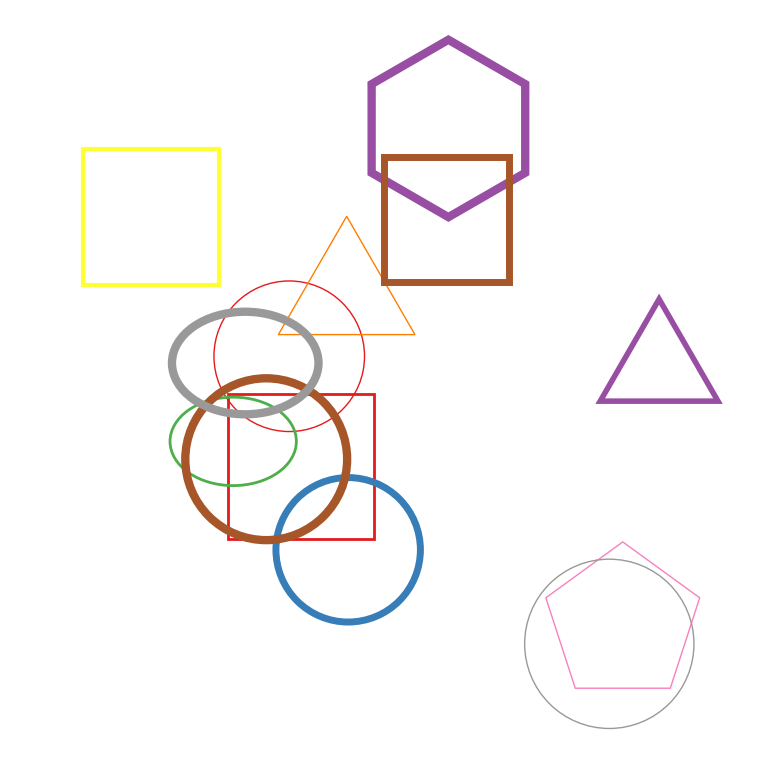[{"shape": "square", "thickness": 1, "radius": 0.47, "center": [0.391, 0.394]}, {"shape": "circle", "thickness": 0.5, "radius": 0.49, "center": [0.376, 0.537]}, {"shape": "circle", "thickness": 2.5, "radius": 0.47, "center": [0.452, 0.286]}, {"shape": "oval", "thickness": 1, "radius": 0.41, "center": [0.303, 0.427]}, {"shape": "triangle", "thickness": 2, "radius": 0.44, "center": [0.856, 0.523]}, {"shape": "hexagon", "thickness": 3, "radius": 0.58, "center": [0.582, 0.833]}, {"shape": "triangle", "thickness": 0.5, "radius": 0.51, "center": [0.45, 0.617]}, {"shape": "square", "thickness": 1.5, "radius": 0.44, "center": [0.196, 0.718]}, {"shape": "circle", "thickness": 3, "radius": 0.53, "center": [0.346, 0.404]}, {"shape": "square", "thickness": 2.5, "radius": 0.41, "center": [0.58, 0.715]}, {"shape": "pentagon", "thickness": 0.5, "radius": 0.53, "center": [0.809, 0.191]}, {"shape": "oval", "thickness": 3, "radius": 0.48, "center": [0.318, 0.529]}, {"shape": "circle", "thickness": 0.5, "radius": 0.55, "center": [0.791, 0.164]}]